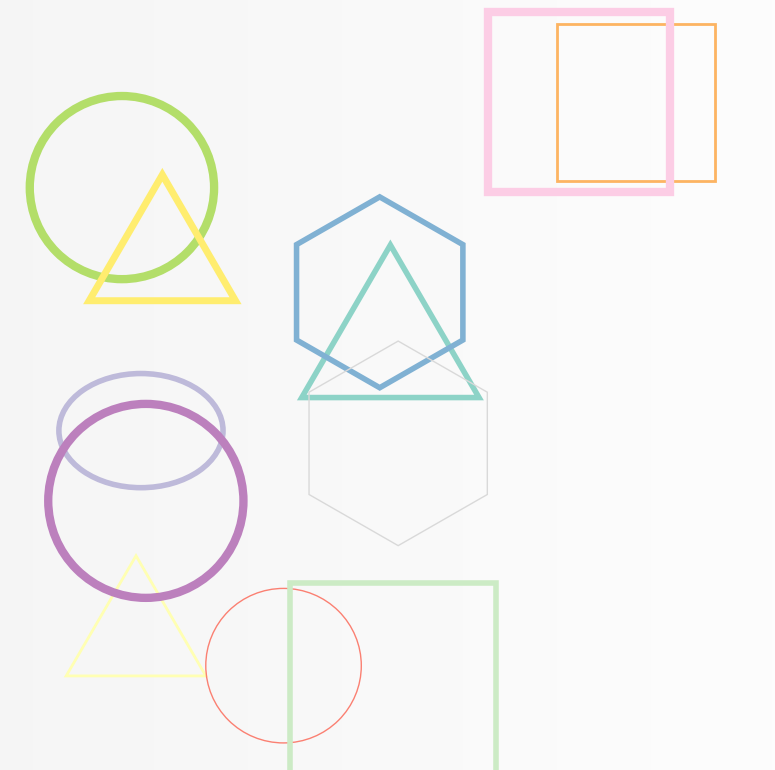[{"shape": "triangle", "thickness": 2, "radius": 0.66, "center": [0.504, 0.55]}, {"shape": "triangle", "thickness": 1, "radius": 0.52, "center": [0.176, 0.174]}, {"shape": "oval", "thickness": 2, "radius": 0.53, "center": [0.182, 0.441]}, {"shape": "circle", "thickness": 0.5, "radius": 0.5, "center": [0.366, 0.135]}, {"shape": "hexagon", "thickness": 2, "radius": 0.62, "center": [0.49, 0.62]}, {"shape": "square", "thickness": 1, "radius": 0.51, "center": [0.82, 0.867]}, {"shape": "circle", "thickness": 3, "radius": 0.59, "center": [0.157, 0.756]}, {"shape": "square", "thickness": 3, "radius": 0.59, "center": [0.747, 0.868]}, {"shape": "hexagon", "thickness": 0.5, "radius": 0.66, "center": [0.514, 0.424]}, {"shape": "circle", "thickness": 3, "radius": 0.63, "center": [0.188, 0.35]}, {"shape": "square", "thickness": 2, "radius": 0.66, "center": [0.507, 0.11]}, {"shape": "triangle", "thickness": 2.5, "radius": 0.55, "center": [0.209, 0.664]}]